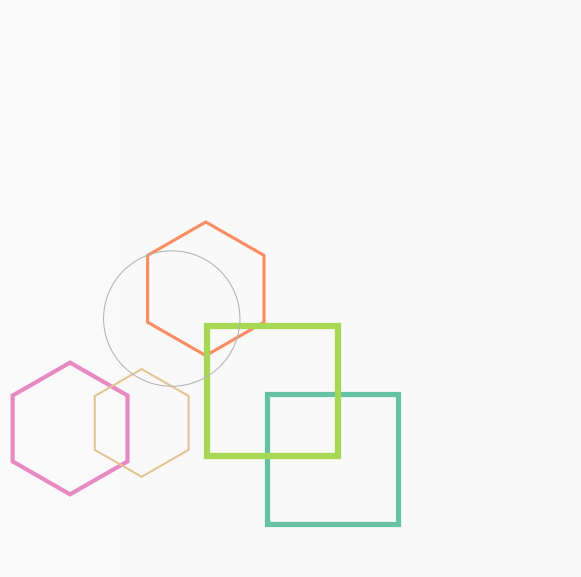[{"shape": "square", "thickness": 2.5, "radius": 0.56, "center": [0.572, 0.205]}, {"shape": "hexagon", "thickness": 1.5, "radius": 0.58, "center": [0.354, 0.499]}, {"shape": "hexagon", "thickness": 2, "radius": 0.57, "center": [0.121, 0.257]}, {"shape": "square", "thickness": 3, "radius": 0.56, "center": [0.468, 0.322]}, {"shape": "hexagon", "thickness": 1, "radius": 0.47, "center": [0.244, 0.267]}, {"shape": "circle", "thickness": 0.5, "radius": 0.59, "center": [0.295, 0.448]}]